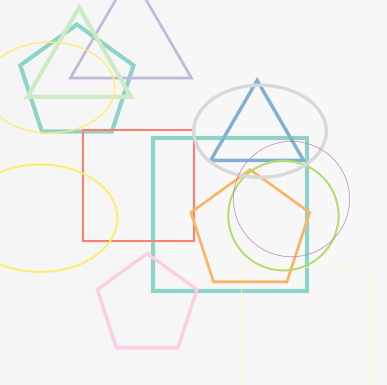[{"shape": "pentagon", "thickness": 3, "radius": 0.77, "center": [0.198, 0.783]}, {"shape": "square", "thickness": 3, "radius": 0.99, "center": [0.593, 0.443]}, {"shape": "square", "thickness": 0.5, "radius": 0.85, "center": [0.793, 0.137]}, {"shape": "triangle", "thickness": 2, "radius": 0.9, "center": [0.338, 0.888]}, {"shape": "square", "thickness": 1.5, "radius": 0.72, "center": [0.358, 0.518]}, {"shape": "triangle", "thickness": 2.5, "radius": 0.69, "center": [0.664, 0.653]}, {"shape": "pentagon", "thickness": 2, "radius": 0.81, "center": [0.646, 0.398]}, {"shape": "circle", "thickness": 1.5, "radius": 0.71, "center": [0.731, 0.44]}, {"shape": "pentagon", "thickness": 2.5, "radius": 0.68, "center": [0.38, 0.206]}, {"shape": "oval", "thickness": 2.5, "radius": 0.86, "center": [0.671, 0.659]}, {"shape": "circle", "thickness": 0.5, "radius": 0.75, "center": [0.752, 0.483]}, {"shape": "triangle", "thickness": 3, "radius": 0.77, "center": [0.204, 0.826]}, {"shape": "oval", "thickness": 1, "radius": 0.84, "center": [0.128, 0.773]}, {"shape": "oval", "thickness": 1.5, "radius": 1.0, "center": [0.104, 0.433]}]